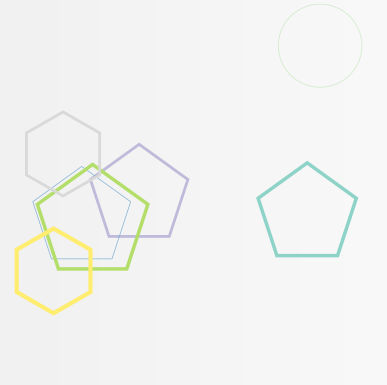[{"shape": "pentagon", "thickness": 2.5, "radius": 0.67, "center": [0.793, 0.444]}, {"shape": "pentagon", "thickness": 2, "radius": 0.66, "center": [0.359, 0.493]}, {"shape": "pentagon", "thickness": 0.5, "radius": 0.66, "center": [0.211, 0.435]}, {"shape": "pentagon", "thickness": 2.5, "radius": 0.75, "center": [0.239, 0.423]}, {"shape": "hexagon", "thickness": 2, "radius": 0.55, "center": [0.163, 0.6]}, {"shape": "circle", "thickness": 0.5, "radius": 0.54, "center": [0.826, 0.881]}, {"shape": "hexagon", "thickness": 3, "radius": 0.55, "center": [0.138, 0.296]}]